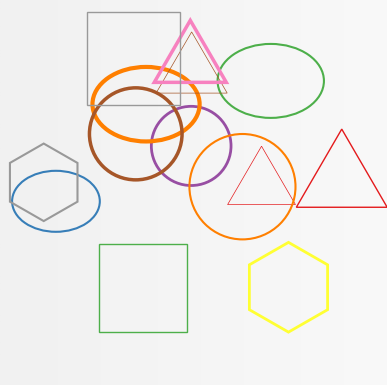[{"shape": "triangle", "thickness": 0.5, "radius": 0.51, "center": [0.675, 0.519]}, {"shape": "triangle", "thickness": 1, "radius": 0.68, "center": [0.882, 0.529]}, {"shape": "oval", "thickness": 1.5, "radius": 0.57, "center": [0.144, 0.477]}, {"shape": "square", "thickness": 1, "radius": 0.57, "center": [0.369, 0.252]}, {"shape": "oval", "thickness": 1.5, "radius": 0.69, "center": [0.699, 0.79]}, {"shape": "circle", "thickness": 2, "radius": 0.51, "center": [0.493, 0.621]}, {"shape": "circle", "thickness": 1.5, "radius": 0.68, "center": [0.626, 0.515]}, {"shape": "oval", "thickness": 3, "radius": 0.69, "center": [0.377, 0.729]}, {"shape": "hexagon", "thickness": 2, "radius": 0.58, "center": [0.744, 0.254]}, {"shape": "triangle", "thickness": 0.5, "radius": 0.53, "center": [0.495, 0.811]}, {"shape": "circle", "thickness": 2.5, "radius": 0.6, "center": [0.35, 0.652]}, {"shape": "triangle", "thickness": 2.5, "radius": 0.54, "center": [0.491, 0.84]}, {"shape": "square", "thickness": 1, "radius": 0.6, "center": [0.344, 0.849]}, {"shape": "hexagon", "thickness": 1.5, "radius": 0.5, "center": [0.113, 0.526]}]